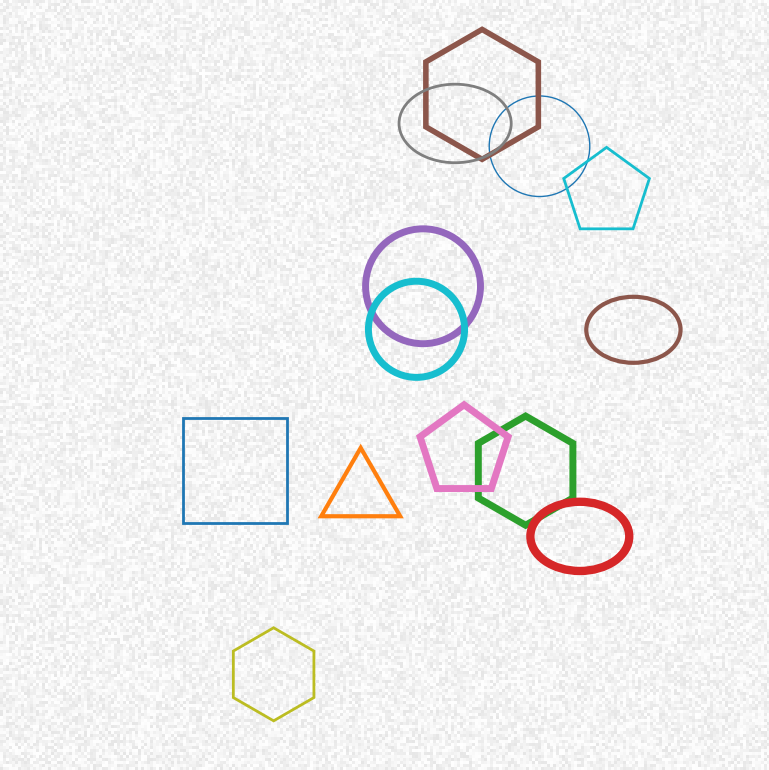[{"shape": "circle", "thickness": 0.5, "radius": 0.33, "center": [0.701, 0.81]}, {"shape": "square", "thickness": 1, "radius": 0.34, "center": [0.305, 0.389]}, {"shape": "triangle", "thickness": 1.5, "radius": 0.3, "center": [0.468, 0.359]}, {"shape": "hexagon", "thickness": 2.5, "radius": 0.35, "center": [0.683, 0.389]}, {"shape": "oval", "thickness": 3, "radius": 0.32, "center": [0.753, 0.303]}, {"shape": "circle", "thickness": 2.5, "radius": 0.37, "center": [0.549, 0.628]}, {"shape": "oval", "thickness": 1.5, "radius": 0.31, "center": [0.823, 0.572]}, {"shape": "hexagon", "thickness": 2, "radius": 0.42, "center": [0.626, 0.877]}, {"shape": "pentagon", "thickness": 2.5, "radius": 0.3, "center": [0.603, 0.414]}, {"shape": "oval", "thickness": 1, "radius": 0.36, "center": [0.591, 0.84]}, {"shape": "hexagon", "thickness": 1, "radius": 0.3, "center": [0.355, 0.124]}, {"shape": "pentagon", "thickness": 1, "radius": 0.29, "center": [0.788, 0.75]}, {"shape": "circle", "thickness": 2.5, "radius": 0.31, "center": [0.541, 0.572]}]